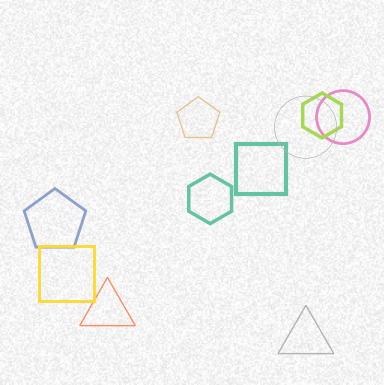[{"shape": "hexagon", "thickness": 2.5, "radius": 0.32, "center": [0.546, 0.483]}, {"shape": "square", "thickness": 3, "radius": 0.32, "center": [0.678, 0.561]}, {"shape": "triangle", "thickness": 1, "radius": 0.42, "center": [0.279, 0.196]}, {"shape": "pentagon", "thickness": 2, "radius": 0.42, "center": [0.143, 0.426]}, {"shape": "circle", "thickness": 2, "radius": 0.34, "center": [0.891, 0.696]}, {"shape": "hexagon", "thickness": 2.5, "radius": 0.29, "center": [0.837, 0.7]}, {"shape": "square", "thickness": 2, "radius": 0.36, "center": [0.174, 0.29]}, {"shape": "pentagon", "thickness": 1, "radius": 0.29, "center": [0.515, 0.69]}, {"shape": "triangle", "thickness": 1, "radius": 0.42, "center": [0.795, 0.123]}, {"shape": "circle", "thickness": 0.5, "radius": 0.4, "center": [0.794, 0.67]}]